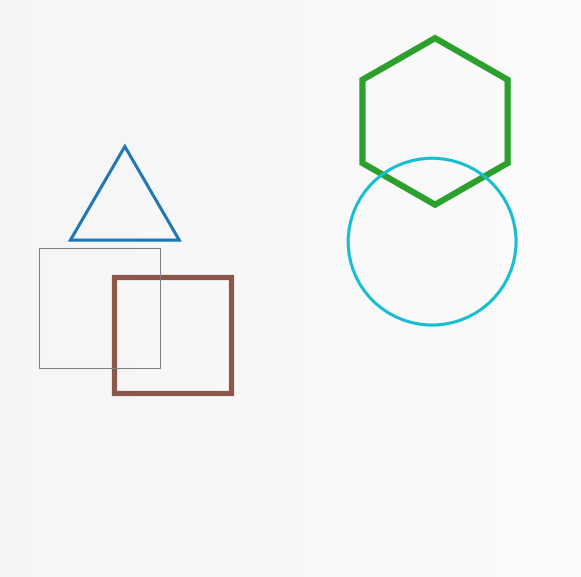[{"shape": "triangle", "thickness": 1.5, "radius": 0.54, "center": [0.215, 0.637]}, {"shape": "hexagon", "thickness": 3, "radius": 0.72, "center": [0.749, 0.789]}, {"shape": "square", "thickness": 2.5, "radius": 0.5, "center": [0.297, 0.419]}, {"shape": "square", "thickness": 0.5, "radius": 0.52, "center": [0.171, 0.465]}, {"shape": "circle", "thickness": 1.5, "radius": 0.72, "center": [0.743, 0.581]}]